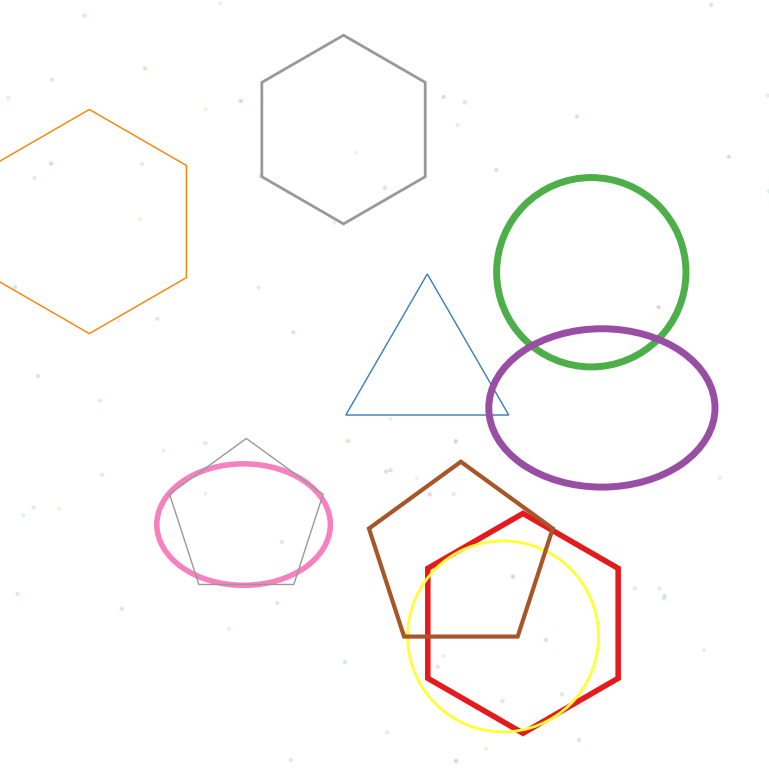[{"shape": "hexagon", "thickness": 2, "radius": 0.71, "center": [0.679, 0.19]}, {"shape": "triangle", "thickness": 0.5, "radius": 0.61, "center": [0.555, 0.522]}, {"shape": "circle", "thickness": 2.5, "radius": 0.61, "center": [0.768, 0.646]}, {"shape": "oval", "thickness": 2.5, "radius": 0.73, "center": [0.782, 0.47]}, {"shape": "hexagon", "thickness": 0.5, "radius": 0.73, "center": [0.116, 0.712]}, {"shape": "circle", "thickness": 1, "radius": 0.62, "center": [0.653, 0.173]}, {"shape": "pentagon", "thickness": 1.5, "radius": 0.63, "center": [0.599, 0.275]}, {"shape": "oval", "thickness": 2, "radius": 0.56, "center": [0.316, 0.319]}, {"shape": "hexagon", "thickness": 1, "radius": 0.61, "center": [0.446, 0.832]}, {"shape": "pentagon", "thickness": 0.5, "radius": 0.52, "center": [0.32, 0.326]}]